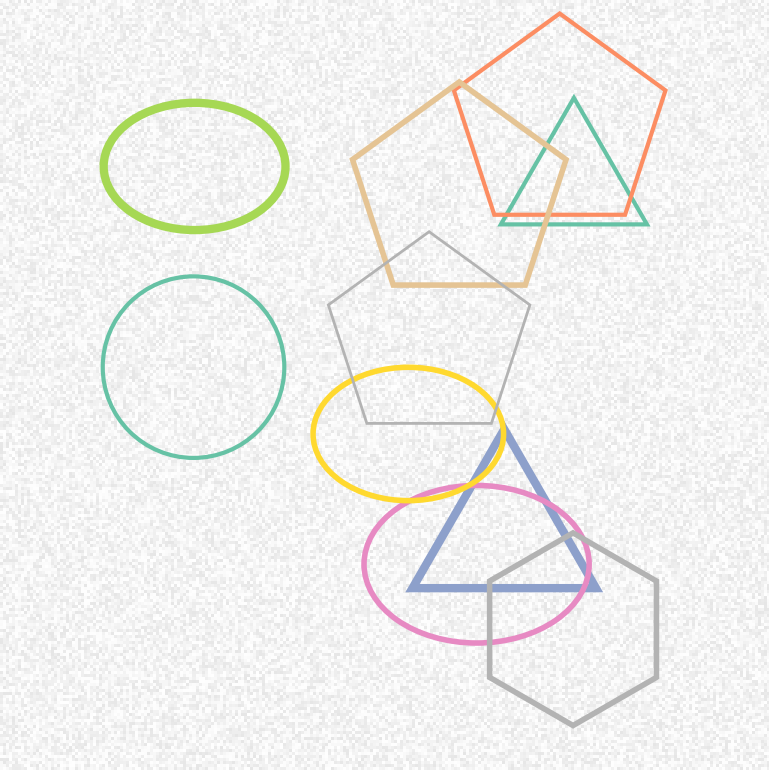[{"shape": "circle", "thickness": 1.5, "radius": 0.59, "center": [0.251, 0.523]}, {"shape": "triangle", "thickness": 1.5, "radius": 0.55, "center": [0.745, 0.763]}, {"shape": "pentagon", "thickness": 1.5, "radius": 0.72, "center": [0.727, 0.838]}, {"shape": "triangle", "thickness": 3, "radius": 0.69, "center": [0.655, 0.305]}, {"shape": "oval", "thickness": 2, "radius": 0.73, "center": [0.619, 0.267]}, {"shape": "oval", "thickness": 3, "radius": 0.59, "center": [0.253, 0.784]}, {"shape": "oval", "thickness": 2, "radius": 0.62, "center": [0.53, 0.436]}, {"shape": "pentagon", "thickness": 2, "radius": 0.73, "center": [0.596, 0.748]}, {"shape": "hexagon", "thickness": 2, "radius": 0.63, "center": [0.744, 0.183]}, {"shape": "pentagon", "thickness": 1, "radius": 0.69, "center": [0.557, 0.561]}]